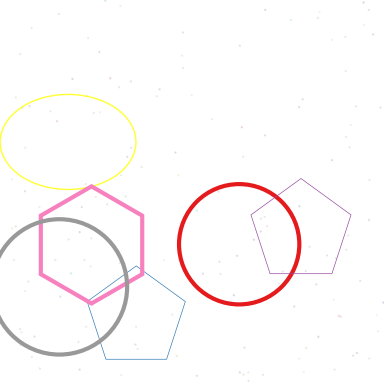[{"shape": "circle", "thickness": 3, "radius": 0.78, "center": [0.621, 0.366]}, {"shape": "pentagon", "thickness": 0.5, "radius": 0.67, "center": [0.354, 0.175]}, {"shape": "pentagon", "thickness": 0.5, "radius": 0.68, "center": [0.782, 0.4]}, {"shape": "oval", "thickness": 1, "radius": 0.88, "center": [0.177, 0.631]}, {"shape": "hexagon", "thickness": 3, "radius": 0.76, "center": [0.238, 0.364]}, {"shape": "circle", "thickness": 3, "radius": 0.88, "center": [0.154, 0.255]}]